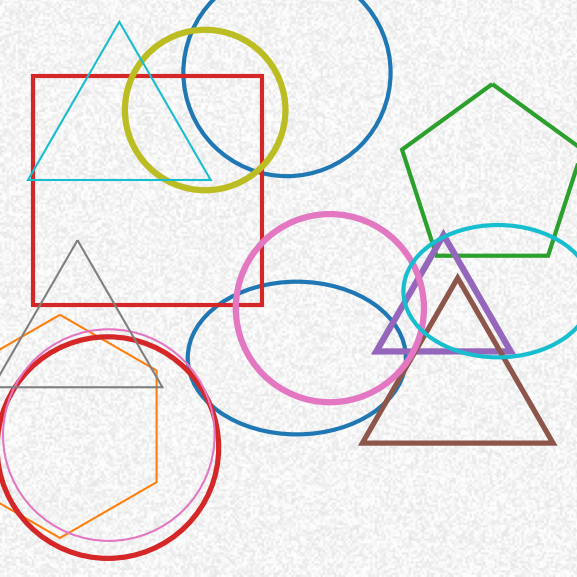[{"shape": "oval", "thickness": 2, "radius": 0.94, "center": [0.514, 0.379]}, {"shape": "circle", "thickness": 2, "radius": 0.9, "center": [0.497, 0.873]}, {"shape": "hexagon", "thickness": 1, "radius": 0.97, "center": [0.104, 0.261]}, {"shape": "pentagon", "thickness": 2, "radius": 0.82, "center": [0.852, 0.689]}, {"shape": "circle", "thickness": 2.5, "radius": 0.96, "center": [0.187, 0.224]}, {"shape": "square", "thickness": 2, "radius": 0.99, "center": [0.255, 0.67]}, {"shape": "triangle", "thickness": 3, "radius": 0.67, "center": [0.768, 0.458]}, {"shape": "triangle", "thickness": 2.5, "radius": 0.95, "center": [0.793, 0.327]}, {"shape": "circle", "thickness": 3, "radius": 0.81, "center": [0.571, 0.466]}, {"shape": "circle", "thickness": 1, "radius": 0.92, "center": [0.188, 0.246]}, {"shape": "triangle", "thickness": 1, "radius": 0.85, "center": [0.134, 0.413]}, {"shape": "circle", "thickness": 3, "radius": 0.69, "center": [0.355, 0.809]}, {"shape": "oval", "thickness": 2, "radius": 0.82, "center": [0.862, 0.495]}, {"shape": "triangle", "thickness": 1, "radius": 0.91, "center": [0.207, 0.779]}]